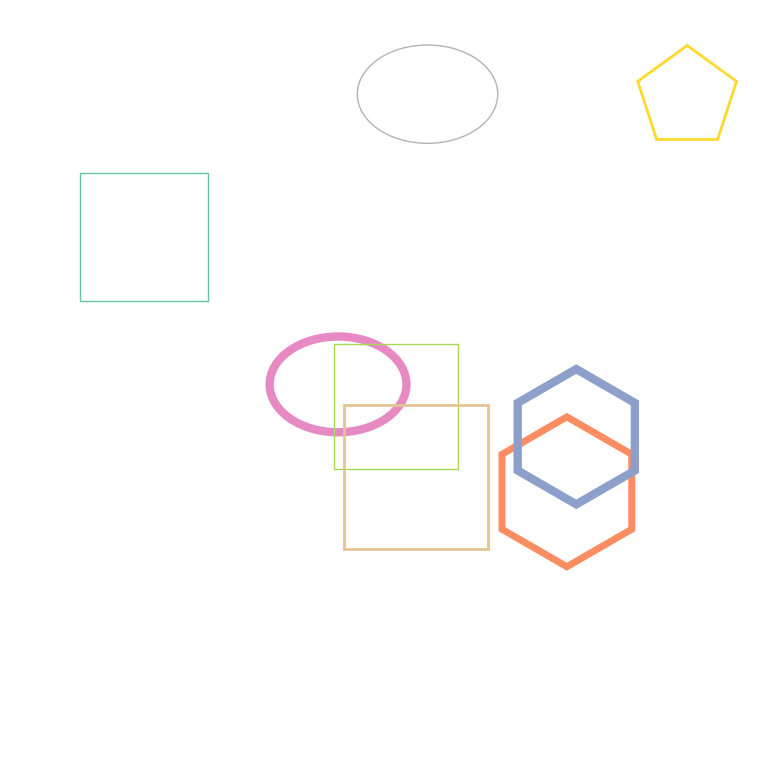[{"shape": "square", "thickness": 0.5, "radius": 0.42, "center": [0.187, 0.692]}, {"shape": "hexagon", "thickness": 2.5, "radius": 0.49, "center": [0.736, 0.361]}, {"shape": "hexagon", "thickness": 3, "radius": 0.44, "center": [0.748, 0.433]}, {"shape": "oval", "thickness": 3, "radius": 0.44, "center": [0.439, 0.501]}, {"shape": "square", "thickness": 0.5, "radius": 0.4, "center": [0.514, 0.472]}, {"shape": "pentagon", "thickness": 1, "radius": 0.34, "center": [0.892, 0.873]}, {"shape": "square", "thickness": 1, "radius": 0.47, "center": [0.54, 0.38]}, {"shape": "oval", "thickness": 0.5, "radius": 0.46, "center": [0.555, 0.878]}]